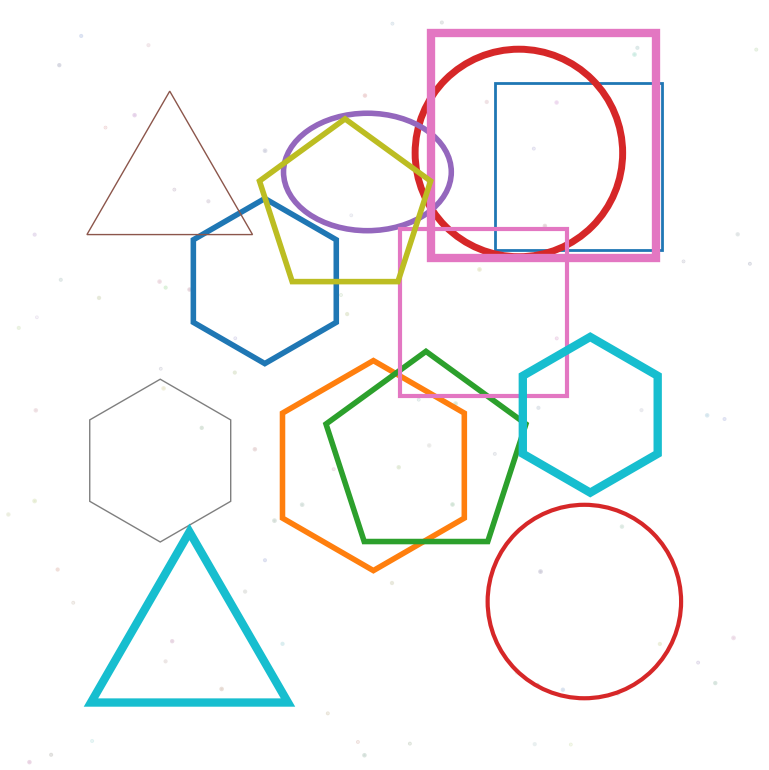[{"shape": "hexagon", "thickness": 2, "radius": 0.54, "center": [0.344, 0.635]}, {"shape": "square", "thickness": 1, "radius": 0.54, "center": [0.751, 0.784]}, {"shape": "hexagon", "thickness": 2, "radius": 0.68, "center": [0.485, 0.395]}, {"shape": "pentagon", "thickness": 2, "radius": 0.68, "center": [0.553, 0.407]}, {"shape": "circle", "thickness": 2.5, "radius": 0.67, "center": [0.674, 0.801]}, {"shape": "circle", "thickness": 1.5, "radius": 0.63, "center": [0.759, 0.219]}, {"shape": "oval", "thickness": 2, "radius": 0.54, "center": [0.477, 0.777]}, {"shape": "triangle", "thickness": 0.5, "radius": 0.62, "center": [0.22, 0.757]}, {"shape": "square", "thickness": 3, "radius": 0.73, "center": [0.705, 0.811]}, {"shape": "square", "thickness": 1.5, "radius": 0.54, "center": [0.628, 0.594]}, {"shape": "hexagon", "thickness": 0.5, "radius": 0.53, "center": [0.208, 0.402]}, {"shape": "pentagon", "thickness": 2, "radius": 0.58, "center": [0.448, 0.729]}, {"shape": "triangle", "thickness": 3, "radius": 0.74, "center": [0.246, 0.161]}, {"shape": "hexagon", "thickness": 3, "radius": 0.51, "center": [0.767, 0.461]}]